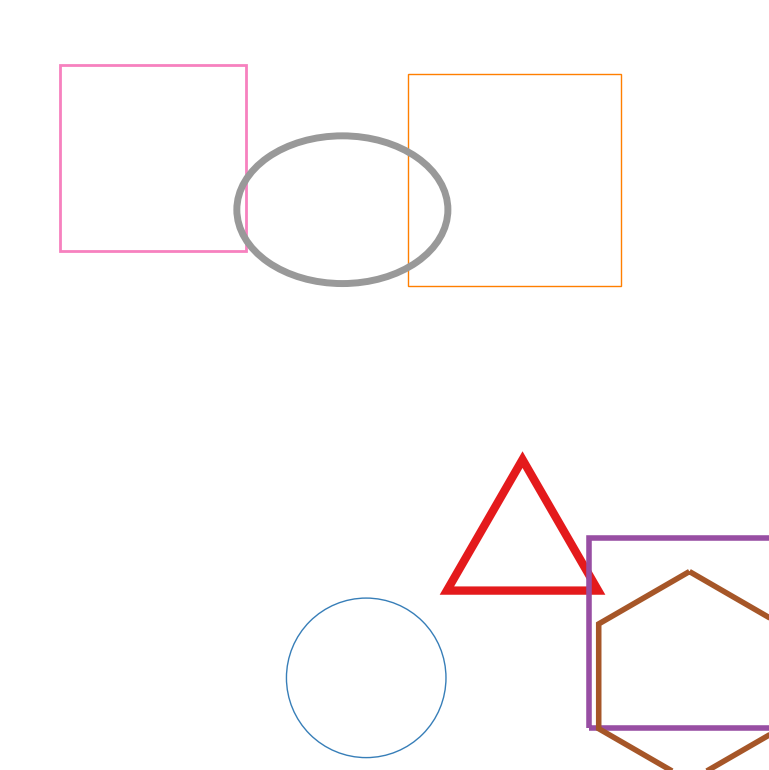[{"shape": "triangle", "thickness": 3, "radius": 0.57, "center": [0.679, 0.29]}, {"shape": "circle", "thickness": 0.5, "radius": 0.52, "center": [0.476, 0.12]}, {"shape": "square", "thickness": 2, "radius": 0.62, "center": [0.889, 0.178]}, {"shape": "square", "thickness": 0.5, "radius": 0.69, "center": [0.669, 0.766]}, {"shape": "hexagon", "thickness": 2, "radius": 0.68, "center": [0.895, 0.122]}, {"shape": "square", "thickness": 1, "radius": 0.6, "center": [0.199, 0.794]}, {"shape": "oval", "thickness": 2.5, "radius": 0.69, "center": [0.445, 0.728]}]